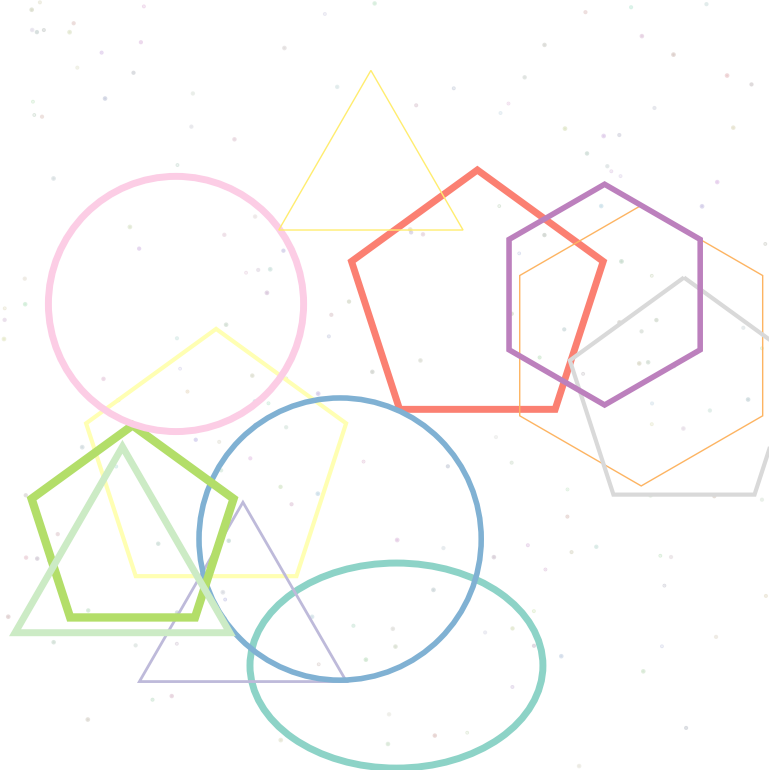[{"shape": "oval", "thickness": 2.5, "radius": 0.95, "center": [0.515, 0.136]}, {"shape": "pentagon", "thickness": 1.5, "radius": 0.89, "center": [0.281, 0.395]}, {"shape": "triangle", "thickness": 1, "radius": 0.78, "center": [0.315, 0.192]}, {"shape": "pentagon", "thickness": 2.5, "radius": 0.86, "center": [0.62, 0.607]}, {"shape": "circle", "thickness": 2, "radius": 0.92, "center": [0.442, 0.3]}, {"shape": "hexagon", "thickness": 0.5, "radius": 0.91, "center": [0.833, 0.551]}, {"shape": "pentagon", "thickness": 3, "radius": 0.69, "center": [0.172, 0.31]}, {"shape": "circle", "thickness": 2.5, "radius": 0.83, "center": [0.229, 0.605]}, {"shape": "pentagon", "thickness": 1.5, "radius": 0.78, "center": [0.888, 0.484]}, {"shape": "hexagon", "thickness": 2, "radius": 0.72, "center": [0.785, 0.617]}, {"shape": "triangle", "thickness": 2.5, "radius": 0.81, "center": [0.159, 0.259]}, {"shape": "triangle", "thickness": 0.5, "radius": 0.69, "center": [0.482, 0.77]}]